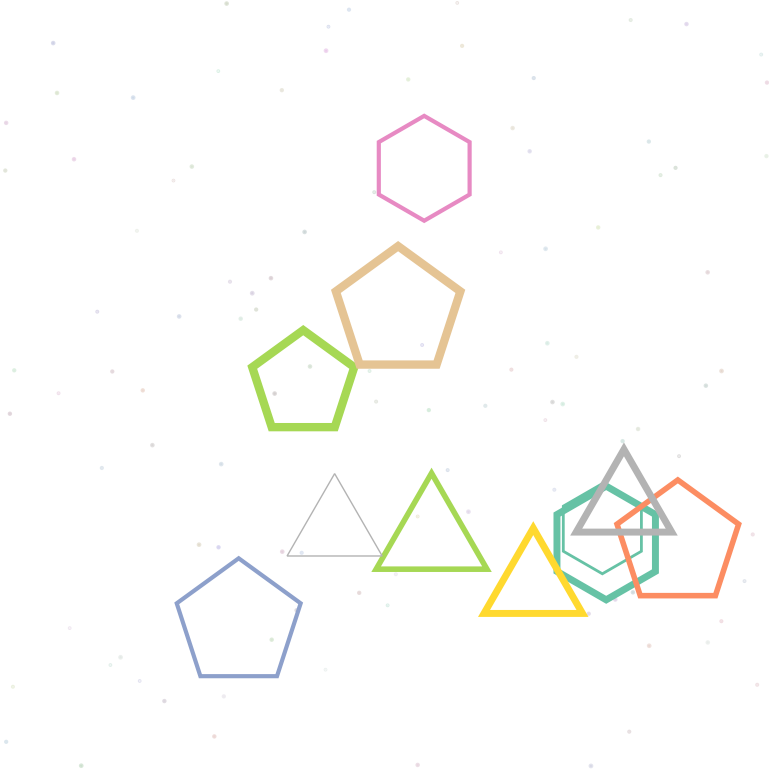[{"shape": "hexagon", "thickness": 1, "radius": 0.29, "center": [0.782, 0.313]}, {"shape": "hexagon", "thickness": 2.5, "radius": 0.37, "center": [0.787, 0.295]}, {"shape": "pentagon", "thickness": 2, "radius": 0.42, "center": [0.88, 0.294]}, {"shape": "pentagon", "thickness": 1.5, "radius": 0.42, "center": [0.31, 0.19]}, {"shape": "hexagon", "thickness": 1.5, "radius": 0.34, "center": [0.551, 0.781]}, {"shape": "triangle", "thickness": 2, "radius": 0.42, "center": [0.56, 0.302]}, {"shape": "pentagon", "thickness": 3, "radius": 0.35, "center": [0.394, 0.502]}, {"shape": "triangle", "thickness": 2.5, "radius": 0.37, "center": [0.693, 0.24]}, {"shape": "pentagon", "thickness": 3, "radius": 0.43, "center": [0.517, 0.595]}, {"shape": "triangle", "thickness": 2.5, "radius": 0.36, "center": [0.81, 0.345]}, {"shape": "triangle", "thickness": 0.5, "radius": 0.36, "center": [0.435, 0.314]}]